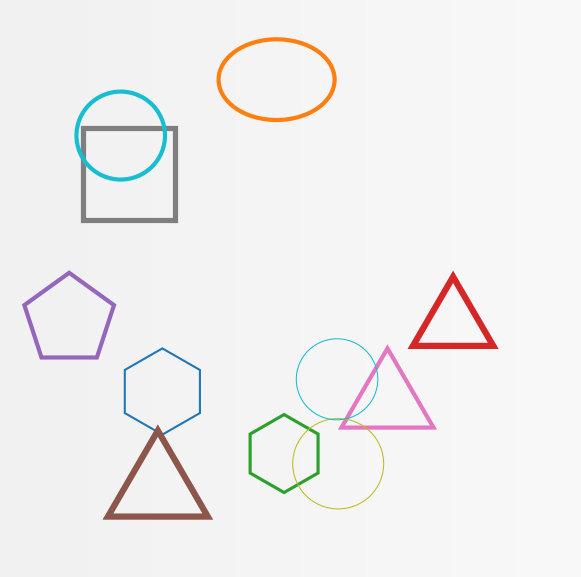[{"shape": "hexagon", "thickness": 1, "radius": 0.37, "center": [0.279, 0.321]}, {"shape": "oval", "thickness": 2, "radius": 0.5, "center": [0.476, 0.861]}, {"shape": "hexagon", "thickness": 1.5, "radius": 0.34, "center": [0.489, 0.214]}, {"shape": "triangle", "thickness": 3, "radius": 0.4, "center": [0.78, 0.44]}, {"shape": "pentagon", "thickness": 2, "radius": 0.41, "center": [0.119, 0.446]}, {"shape": "triangle", "thickness": 3, "radius": 0.5, "center": [0.272, 0.154]}, {"shape": "triangle", "thickness": 2, "radius": 0.46, "center": [0.667, 0.304]}, {"shape": "square", "thickness": 2.5, "radius": 0.4, "center": [0.221, 0.697]}, {"shape": "circle", "thickness": 0.5, "radius": 0.39, "center": [0.582, 0.196]}, {"shape": "circle", "thickness": 2, "radius": 0.38, "center": [0.208, 0.764]}, {"shape": "circle", "thickness": 0.5, "radius": 0.35, "center": [0.58, 0.342]}]